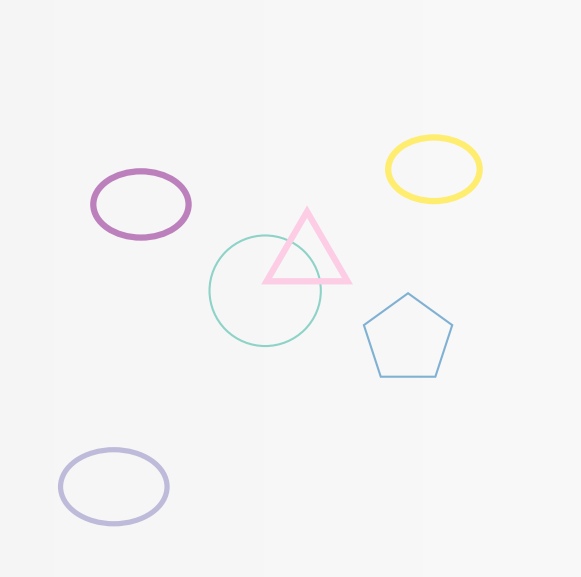[{"shape": "circle", "thickness": 1, "radius": 0.48, "center": [0.456, 0.496]}, {"shape": "oval", "thickness": 2.5, "radius": 0.46, "center": [0.196, 0.156]}, {"shape": "pentagon", "thickness": 1, "radius": 0.4, "center": [0.702, 0.411]}, {"shape": "triangle", "thickness": 3, "radius": 0.4, "center": [0.528, 0.552]}, {"shape": "oval", "thickness": 3, "radius": 0.41, "center": [0.242, 0.645]}, {"shape": "oval", "thickness": 3, "radius": 0.39, "center": [0.747, 0.706]}]